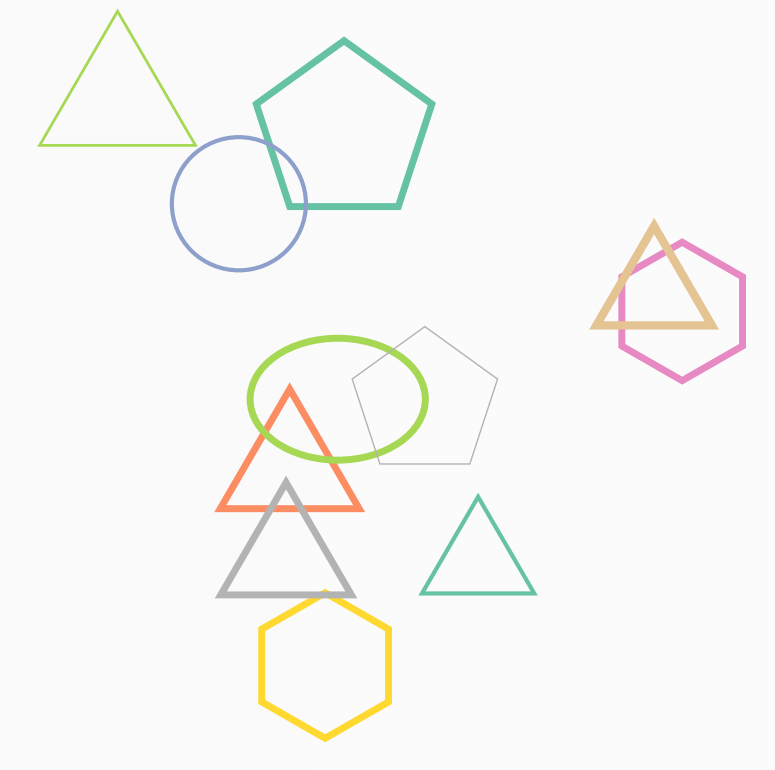[{"shape": "pentagon", "thickness": 2.5, "radius": 0.6, "center": [0.444, 0.828]}, {"shape": "triangle", "thickness": 1.5, "radius": 0.42, "center": [0.617, 0.271]}, {"shape": "triangle", "thickness": 2.5, "radius": 0.52, "center": [0.374, 0.391]}, {"shape": "circle", "thickness": 1.5, "radius": 0.43, "center": [0.308, 0.735]}, {"shape": "hexagon", "thickness": 2.5, "radius": 0.45, "center": [0.88, 0.596]}, {"shape": "oval", "thickness": 2.5, "radius": 0.57, "center": [0.436, 0.482]}, {"shape": "triangle", "thickness": 1, "radius": 0.58, "center": [0.152, 0.869]}, {"shape": "hexagon", "thickness": 2.5, "radius": 0.47, "center": [0.42, 0.136]}, {"shape": "triangle", "thickness": 3, "radius": 0.43, "center": [0.844, 0.62]}, {"shape": "triangle", "thickness": 2.5, "radius": 0.49, "center": [0.369, 0.276]}, {"shape": "pentagon", "thickness": 0.5, "radius": 0.49, "center": [0.548, 0.477]}]